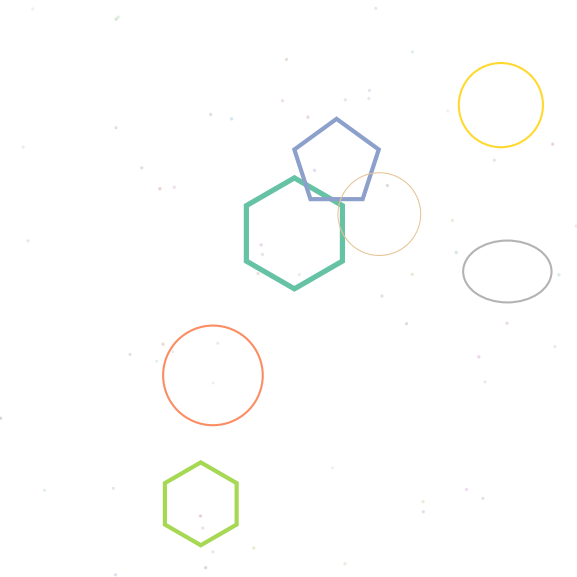[{"shape": "hexagon", "thickness": 2.5, "radius": 0.48, "center": [0.51, 0.595]}, {"shape": "circle", "thickness": 1, "radius": 0.43, "center": [0.369, 0.349]}, {"shape": "pentagon", "thickness": 2, "radius": 0.38, "center": [0.583, 0.716]}, {"shape": "hexagon", "thickness": 2, "radius": 0.36, "center": [0.348, 0.127]}, {"shape": "circle", "thickness": 1, "radius": 0.36, "center": [0.867, 0.817]}, {"shape": "circle", "thickness": 0.5, "radius": 0.36, "center": [0.657, 0.628]}, {"shape": "oval", "thickness": 1, "radius": 0.38, "center": [0.879, 0.529]}]